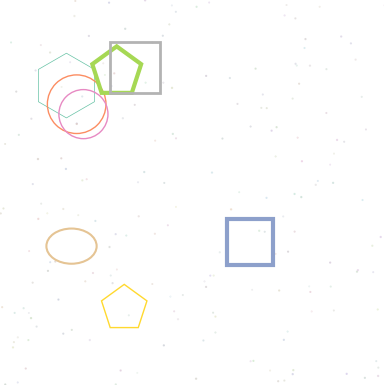[{"shape": "hexagon", "thickness": 0.5, "radius": 0.42, "center": [0.173, 0.778]}, {"shape": "circle", "thickness": 1, "radius": 0.38, "center": [0.199, 0.729]}, {"shape": "square", "thickness": 3, "radius": 0.3, "center": [0.649, 0.371]}, {"shape": "circle", "thickness": 1, "radius": 0.32, "center": [0.217, 0.704]}, {"shape": "pentagon", "thickness": 3, "radius": 0.33, "center": [0.303, 0.813]}, {"shape": "pentagon", "thickness": 1, "radius": 0.31, "center": [0.323, 0.199]}, {"shape": "oval", "thickness": 1.5, "radius": 0.33, "center": [0.186, 0.361]}, {"shape": "square", "thickness": 2, "radius": 0.33, "center": [0.352, 0.825]}]